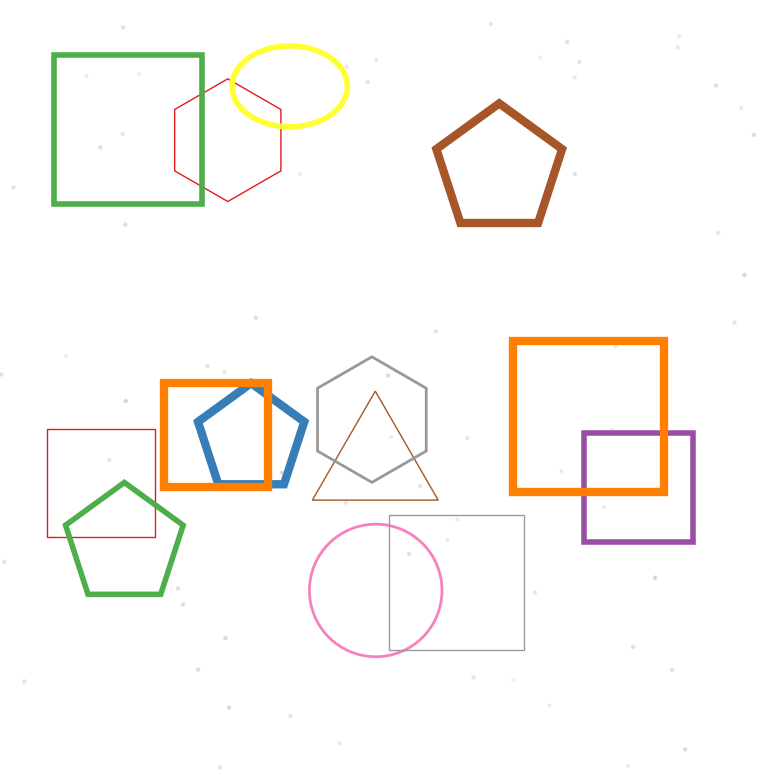[{"shape": "hexagon", "thickness": 0.5, "radius": 0.4, "center": [0.296, 0.818]}, {"shape": "square", "thickness": 0.5, "radius": 0.35, "center": [0.132, 0.373]}, {"shape": "pentagon", "thickness": 3, "radius": 0.36, "center": [0.326, 0.43]}, {"shape": "pentagon", "thickness": 2, "radius": 0.4, "center": [0.162, 0.293]}, {"shape": "square", "thickness": 2, "radius": 0.48, "center": [0.166, 0.831]}, {"shape": "square", "thickness": 2, "radius": 0.35, "center": [0.829, 0.367]}, {"shape": "square", "thickness": 3, "radius": 0.49, "center": [0.764, 0.459]}, {"shape": "square", "thickness": 3, "radius": 0.34, "center": [0.281, 0.435]}, {"shape": "oval", "thickness": 2, "radius": 0.37, "center": [0.376, 0.888]}, {"shape": "pentagon", "thickness": 3, "radius": 0.43, "center": [0.648, 0.78]}, {"shape": "triangle", "thickness": 0.5, "radius": 0.47, "center": [0.487, 0.398]}, {"shape": "circle", "thickness": 1, "radius": 0.43, "center": [0.488, 0.233]}, {"shape": "hexagon", "thickness": 1, "radius": 0.41, "center": [0.483, 0.455]}, {"shape": "square", "thickness": 0.5, "radius": 0.44, "center": [0.593, 0.243]}]